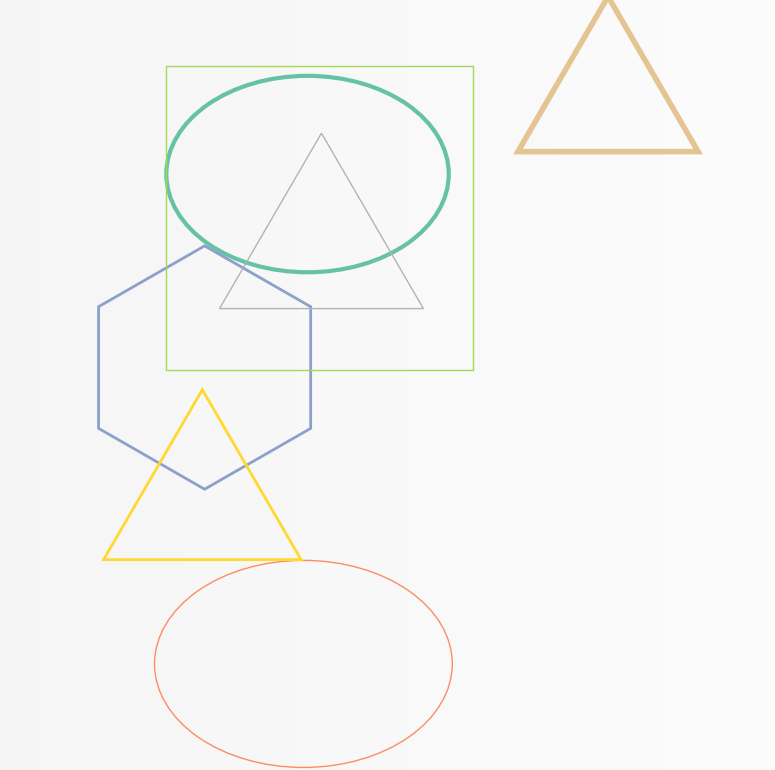[{"shape": "oval", "thickness": 1.5, "radius": 0.91, "center": [0.397, 0.774]}, {"shape": "oval", "thickness": 0.5, "radius": 0.96, "center": [0.391, 0.138]}, {"shape": "hexagon", "thickness": 1, "radius": 0.79, "center": [0.264, 0.523]}, {"shape": "square", "thickness": 0.5, "radius": 0.99, "center": [0.412, 0.717]}, {"shape": "triangle", "thickness": 1, "radius": 0.74, "center": [0.261, 0.347]}, {"shape": "triangle", "thickness": 2, "radius": 0.67, "center": [0.785, 0.87]}, {"shape": "triangle", "thickness": 0.5, "radius": 0.76, "center": [0.415, 0.675]}]